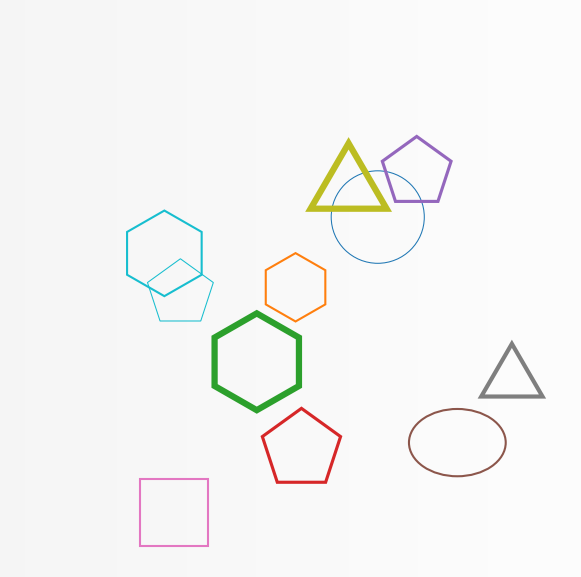[{"shape": "circle", "thickness": 0.5, "radius": 0.4, "center": [0.65, 0.623]}, {"shape": "hexagon", "thickness": 1, "radius": 0.3, "center": [0.508, 0.502]}, {"shape": "hexagon", "thickness": 3, "radius": 0.42, "center": [0.442, 0.373]}, {"shape": "pentagon", "thickness": 1.5, "radius": 0.35, "center": [0.519, 0.221]}, {"shape": "pentagon", "thickness": 1.5, "radius": 0.31, "center": [0.717, 0.701]}, {"shape": "oval", "thickness": 1, "radius": 0.42, "center": [0.787, 0.233]}, {"shape": "square", "thickness": 1, "radius": 0.29, "center": [0.299, 0.112]}, {"shape": "triangle", "thickness": 2, "radius": 0.3, "center": [0.881, 0.343]}, {"shape": "triangle", "thickness": 3, "radius": 0.38, "center": [0.6, 0.675]}, {"shape": "hexagon", "thickness": 1, "radius": 0.37, "center": [0.283, 0.56]}, {"shape": "pentagon", "thickness": 0.5, "radius": 0.3, "center": [0.31, 0.491]}]